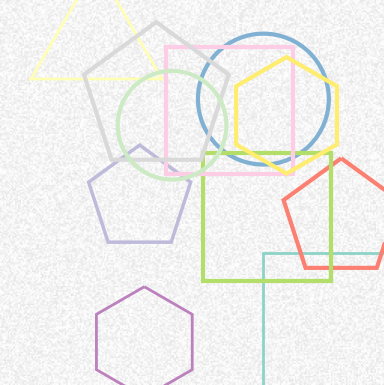[{"shape": "square", "thickness": 2, "radius": 0.91, "center": [0.865, 0.162]}, {"shape": "triangle", "thickness": 2, "radius": 0.98, "center": [0.25, 0.893]}, {"shape": "pentagon", "thickness": 2.5, "radius": 0.7, "center": [0.363, 0.484]}, {"shape": "pentagon", "thickness": 3, "radius": 0.79, "center": [0.886, 0.432]}, {"shape": "circle", "thickness": 3, "radius": 0.85, "center": [0.684, 0.743]}, {"shape": "square", "thickness": 3, "radius": 0.83, "center": [0.694, 0.437]}, {"shape": "square", "thickness": 3, "radius": 0.83, "center": [0.597, 0.713]}, {"shape": "pentagon", "thickness": 3, "radius": 0.99, "center": [0.406, 0.745]}, {"shape": "hexagon", "thickness": 2, "radius": 0.72, "center": [0.375, 0.112]}, {"shape": "circle", "thickness": 3, "radius": 0.71, "center": [0.447, 0.675]}, {"shape": "hexagon", "thickness": 3, "radius": 0.76, "center": [0.744, 0.7]}]